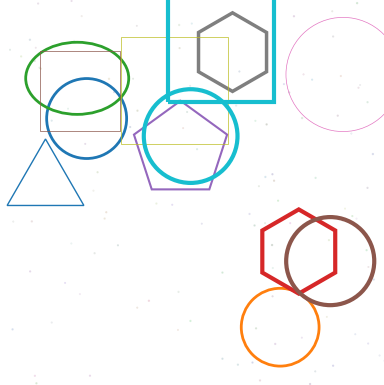[{"shape": "triangle", "thickness": 1, "radius": 0.58, "center": [0.118, 0.524]}, {"shape": "circle", "thickness": 2, "radius": 0.52, "center": [0.225, 0.692]}, {"shape": "circle", "thickness": 2, "radius": 0.51, "center": [0.728, 0.15]}, {"shape": "oval", "thickness": 2, "radius": 0.67, "center": [0.201, 0.797]}, {"shape": "hexagon", "thickness": 3, "radius": 0.55, "center": [0.776, 0.347]}, {"shape": "pentagon", "thickness": 1.5, "radius": 0.64, "center": [0.469, 0.611]}, {"shape": "circle", "thickness": 3, "radius": 0.57, "center": [0.858, 0.322]}, {"shape": "square", "thickness": 0.5, "radius": 0.52, "center": [0.207, 0.763]}, {"shape": "circle", "thickness": 0.5, "radius": 0.74, "center": [0.891, 0.807]}, {"shape": "hexagon", "thickness": 2.5, "radius": 0.51, "center": [0.604, 0.865]}, {"shape": "square", "thickness": 0.5, "radius": 0.69, "center": [0.453, 0.765]}, {"shape": "circle", "thickness": 3, "radius": 0.61, "center": [0.495, 0.647]}, {"shape": "square", "thickness": 3, "radius": 0.69, "center": [0.575, 0.873]}]